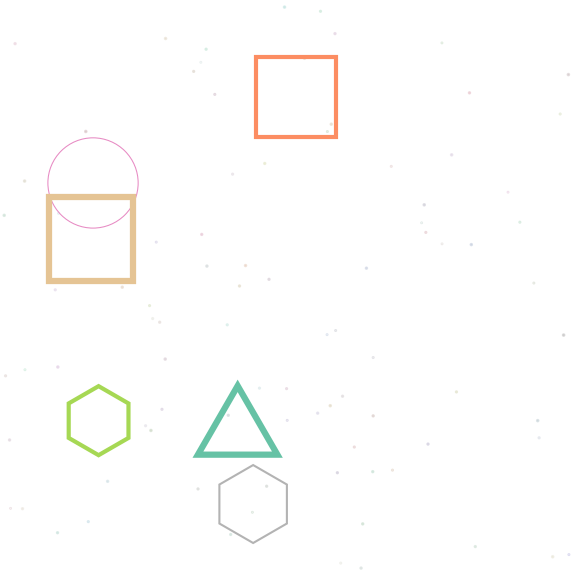[{"shape": "triangle", "thickness": 3, "radius": 0.4, "center": [0.412, 0.252]}, {"shape": "square", "thickness": 2, "radius": 0.34, "center": [0.512, 0.831]}, {"shape": "circle", "thickness": 0.5, "radius": 0.39, "center": [0.161, 0.682]}, {"shape": "hexagon", "thickness": 2, "radius": 0.3, "center": [0.171, 0.271]}, {"shape": "square", "thickness": 3, "radius": 0.36, "center": [0.157, 0.586]}, {"shape": "hexagon", "thickness": 1, "radius": 0.34, "center": [0.438, 0.126]}]